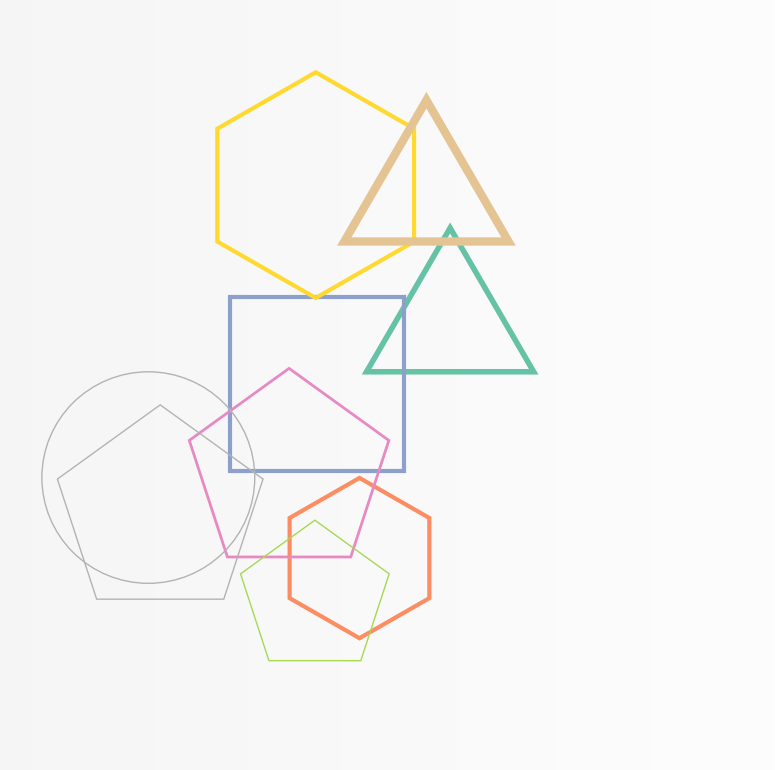[{"shape": "triangle", "thickness": 2, "radius": 0.62, "center": [0.581, 0.579]}, {"shape": "hexagon", "thickness": 1.5, "radius": 0.52, "center": [0.464, 0.275]}, {"shape": "square", "thickness": 1.5, "radius": 0.56, "center": [0.409, 0.501]}, {"shape": "pentagon", "thickness": 1, "radius": 0.68, "center": [0.373, 0.386]}, {"shape": "pentagon", "thickness": 0.5, "radius": 0.5, "center": [0.406, 0.224]}, {"shape": "hexagon", "thickness": 1.5, "radius": 0.73, "center": [0.407, 0.76]}, {"shape": "triangle", "thickness": 3, "radius": 0.61, "center": [0.55, 0.748]}, {"shape": "circle", "thickness": 0.5, "radius": 0.69, "center": [0.191, 0.38]}, {"shape": "pentagon", "thickness": 0.5, "radius": 0.7, "center": [0.207, 0.335]}]